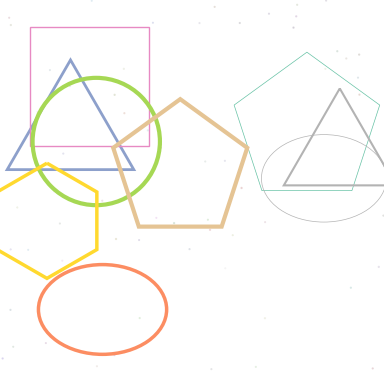[{"shape": "pentagon", "thickness": 0.5, "radius": 0.99, "center": [0.797, 0.666]}, {"shape": "oval", "thickness": 2.5, "radius": 0.83, "center": [0.266, 0.196]}, {"shape": "triangle", "thickness": 2, "radius": 0.95, "center": [0.183, 0.654]}, {"shape": "square", "thickness": 1, "radius": 0.77, "center": [0.233, 0.775]}, {"shape": "circle", "thickness": 3, "radius": 0.83, "center": [0.25, 0.632]}, {"shape": "hexagon", "thickness": 2.5, "radius": 0.75, "center": [0.122, 0.427]}, {"shape": "pentagon", "thickness": 3, "radius": 0.92, "center": [0.468, 0.559]}, {"shape": "oval", "thickness": 0.5, "radius": 0.81, "center": [0.841, 0.537]}, {"shape": "triangle", "thickness": 1.5, "radius": 0.84, "center": [0.883, 0.602]}]